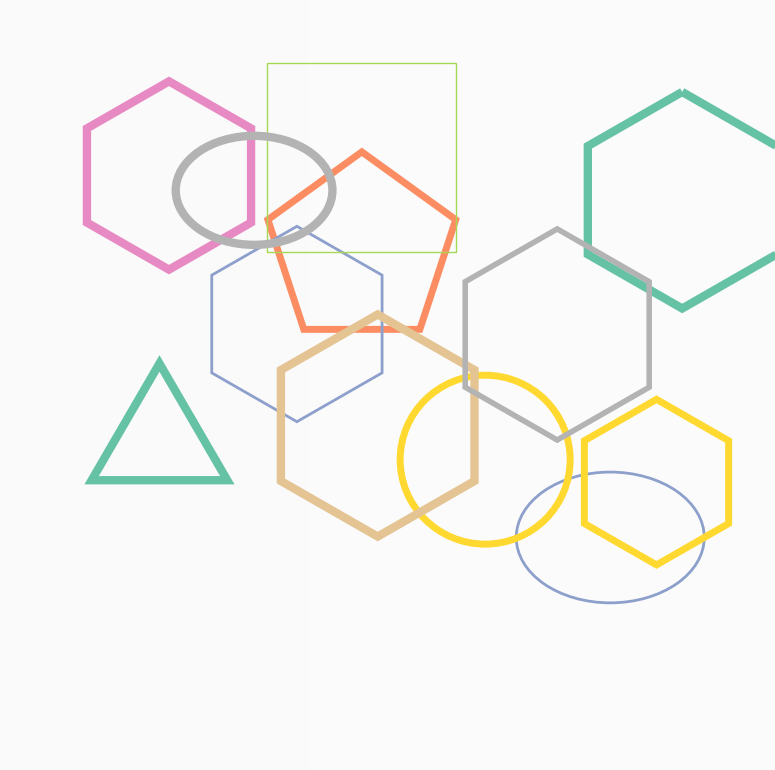[{"shape": "hexagon", "thickness": 3, "radius": 0.7, "center": [0.88, 0.74]}, {"shape": "triangle", "thickness": 3, "radius": 0.51, "center": [0.206, 0.427]}, {"shape": "pentagon", "thickness": 2.5, "radius": 0.64, "center": [0.467, 0.675]}, {"shape": "oval", "thickness": 1, "radius": 0.61, "center": [0.787, 0.302]}, {"shape": "hexagon", "thickness": 1, "radius": 0.63, "center": [0.383, 0.579]}, {"shape": "hexagon", "thickness": 3, "radius": 0.61, "center": [0.218, 0.772]}, {"shape": "square", "thickness": 0.5, "radius": 0.61, "center": [0.466, 0.796]}, {"shape": "hexagon", "thickness": 2.5, "radius": 0.54, "center": [0.847, 0.374]}, {"shape": "circle", "thickness": 2.5, "radius": 0.55, "center": [0.626, 0.403]}, {"shape": "hexagon", "thickness": 3, "radius": 0.72, "center": [0.487, 0.447]}, {"shape": "hexagon", "thickness": 2, "radius": 0.69, "center": [0.719, 0.566]}, {"shape": "oval", "thickness": 3, "radius": 0.51, "center": [0.328, 0.753]}]